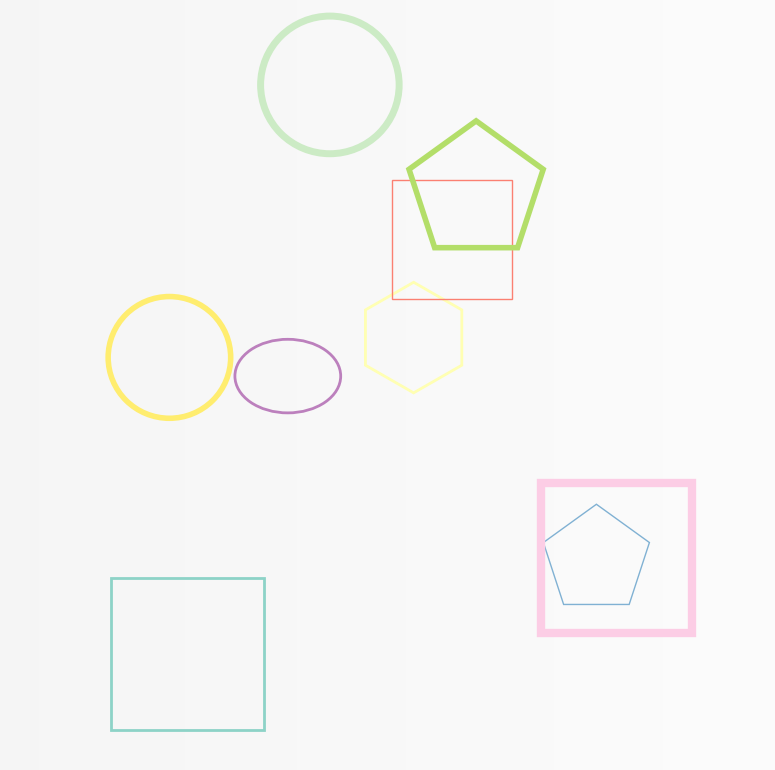[{"shape": "square", "thickness": 1, "radius": 0.49, "center": [0.242, 0.151]}, {"shape": "hexagon", "thickness": 1, "radius": 0.36, "center": [0.534, 0.562]}, {"shape": "square", "thickness": 0.5, "radius": 0.39, "center": [0.583, 0.688]}, {"shape": "pentagon", "thickness": 0.5, "radius": 0.36, "center": [0.77, 0.273]}, {"shape": "pentagon", "thickness": 2, "radius": 0.46, "center": [0.614, 0.752]}, {"shape": "square", "thickness": 3, "radius": 0.49, "center": [0.795, 0.275]}, {"shape": "oval", "thickness": 1, "radius": 0.34, "center": [0.371, 0.512]}, {"shape": "circle", "thickness": 2.5, "radius": 0.45, "center": [0.426, 0.89]}, {"shape": "circle", "thickness": 2, "radius": 0.4, "center": [0.219, 0.536]}]